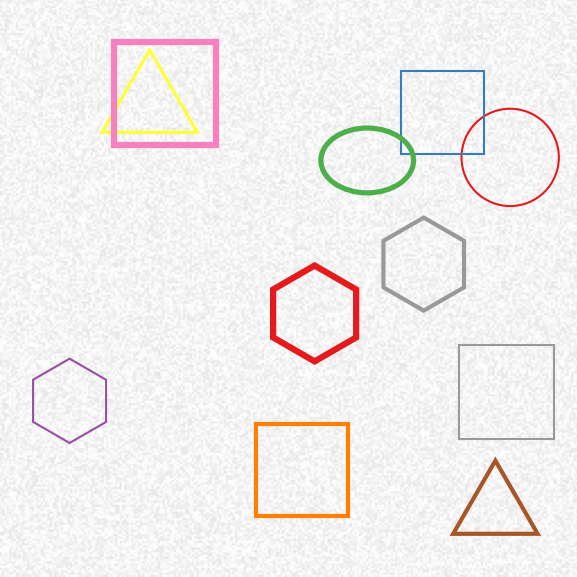[{"shape": "hexagon", "thickness": 3, "radius": 0.42, "center": [0.545, 0.456]}, {"shape": "circle", "thickness": 1, "radius": 0.42, "center": [0.883, 0.727]}, {"shape": "square", "thickness": 1, "radius": 0.36, "center": [0.766, 0.804]}, {"shape": "oval", "thickness": 2.5, "radius": 0.4, "center": [0.636, 0.721]}, {"shape": "hexagon", "thickness": 1, "radius": 0.36, "center": [0.121, 0.305]}, {"shape": "square", "thickness": 2, "radius": 0.4, "center": [0.523, 0.185]}, {"shape": "triangle", "thickness": 1.5, "radius": 0.48, "center": [0.259, 0.818]}, {"shape": "triangle", "thickness": 2, "radius": 0.42, "center": [0.858, 0.117]}, {"shape": "square", "thickness": 3, "radius": 0.44, "center": [0.285, 0.837]}, {"shape": "square", "thickness": 1, "radius": 0.41, "center": [0.877, 0.32]}, {"shape": "hexagon", "thickness": 2, "radius": 0.4, "center": [0.734, 0.542]}]